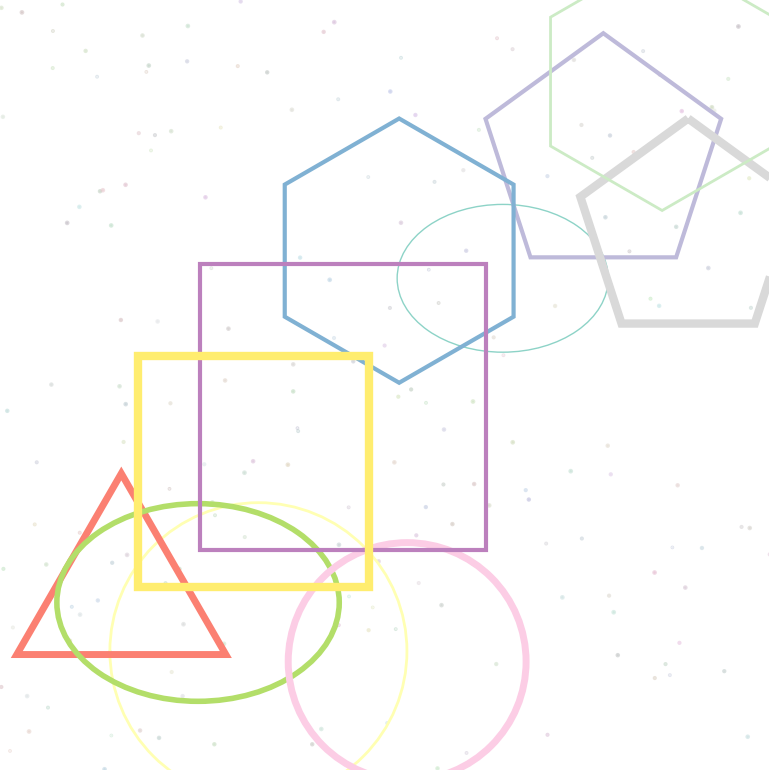[{"shape": "oval", "thickness": 0.5, "radius": 0.69, "center": [0.653, 0.639]}, {"shape": "circle", "thickness": 1, "radius": 0.96, "center": [0.336, 0.154]}, {"shape": "pentagon", "thickness": 1.5, "radius": 0.8, "center": [0.784, 0.796]}, {"shape": "triangle", "thickness": 2.5, "radius": 0.78, "center": [0.158, 0.228]}, {"shape": "hexagon", "thickness": 1.5, "radius": 0.86, "center": [0.518, 0.674]}, {"shape": "oval", "thickness": 2, "radius": 0.92, "center": [0.257, 0.218]}, {"shape": "circle", "thickness": 2.5, "radius": 0.77, "center": [0.529, 0.141]}, {"shape": "pentagon", "thickness": 3, "radius": 0.74, "center": [0.894, 0.699]}, {"shape": "square", "thickness": 1.5, "radius": 0.93, "center": [0.446, 0.471]}, {"shape": "hexagon", "thickness": 1, "radius": 0.84, "center": [0.86, 0.894]}, {"shape": "square", "thickness": 3, "radius": 0.75, "center": [0.329, 0.388]}]